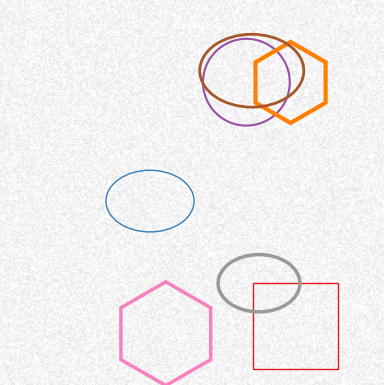[{"shape": "square", "thickness": 1, "radius": 0.55, "center": [0.768, 0.153]}, {"shape": "oval", "thickness": 1, "radius": 0.57, "center": [0.39, 0.478]}, {"shape": "circle", "thickness": 1.5, "radius": 0.56, "center": [0.64, 0.786]}, {"shape": "hexagon", "thickness": 3, "radius": 0.53, "center": [0.755, 0.786]}, {"shape": "oval", "thickness": 2, "radius": 0.68, "center": [0.654, 0.816]}, {"shape": "hexagon", "thickness": 2.5, "radius": 0.67, "center": [0.431, 0.133]}, {"shape": "oval", "thickness": 2.5, "radius": 0.53, "center": [0.673, 0.264]}]